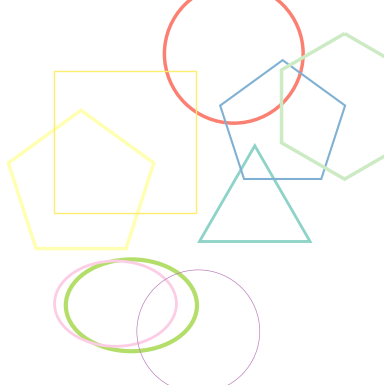[{"shape": "triangle", "thickness": 2, "radius": 0.83, "center": [0.662, 0.456]}, {"shape": "pentagon", "thickness": 2.5, "radius": 0.99, "center": [0.211, 0.515]}, {"shape": "circle", "thickness": 2.5, "radius": 0.9, "center": [0.607, 0.86]}, {"shape": "pentagon", "thickness": 1.5, "radius": 0.85, "center": [0.734, 0.673]}, {"shape": "oval", "thickness": 3, "radius": 0.85, "center": [0.341, 0.207]}, {"shape": "oval", "thickness": 2, "radius": 0.79, "center": [0.3, 0.211]}, {"shape": "circle", "thickness": 0.5, "radius": 0.8, "center": [0.515, 0.139]}, {"shape": "hexagon", "thickness": 2.5, "radius": 0.95, "center": [0.895, 0.724]}, {"shape": "square", "thickness": 1, "radius": 0.92, "center": [0.325, 0.631]}]